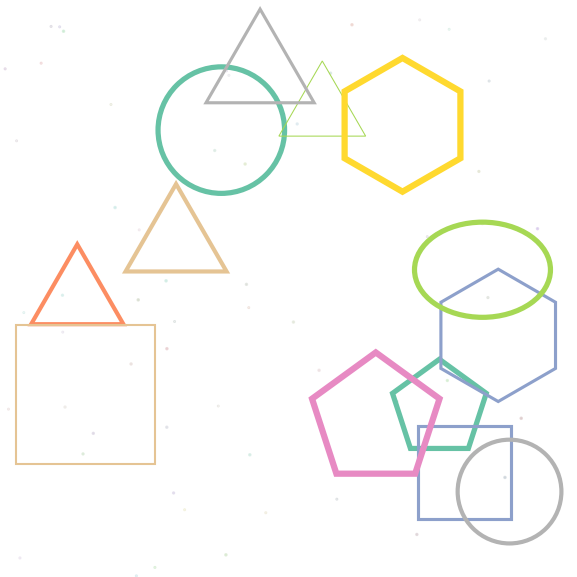[{"shape": "pentagon", "thickness": 2.5, "radius": 0.43, "center": [0.761, 0.292]}, {"shape": "circle", "thickness": 2.5, "radius": 0.55, "center": [0.383, 0.774]}, {"shape": "triangle", "thickness": 2, "radius": 0.46, "center": [0.134, 0.484]}, {"shape": "square", "thickness": 1.5, "radius": 0.4, "center": [0.805, 0.181]}, {"shape": "hexagon", "thickness": 1.5, "radius": 0.57, "center": [0.863, 0.418]}, {"shape": "pentagon", "thickness": 3, "radius": 0.58, "center": [0.651, 0.273]}, {"shape": "triangle", "thickness": 0.5, "radius": 0.43, "center": [0.558, 0.807]}, {"shape": "oval", "thickness": 2.5, "radius": 0.59, "center": [0.835, 0.532]}, {"shape": "hexagon", "thickness": 3, "radius": 0.58, "center": [0.697, 0.783]}, {"shape": "square", "thickness": 1, "radius": 0.6, "center": [0.148, 0.316]}, {"shape": "triangle", "thickness": 2, "radius": 0.5, "center": [0.305, 0.58]}, {"shape": "circle", "thickness": 2, "radius": 0.45, "center": [0.882, 0.148]}, {"shape": "triangle", "thickness": 1.5, "radius": 0.54, "center": [0.45, 0.875]}]